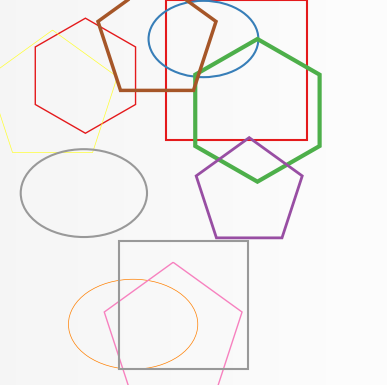[{"shape": "square", "thickness": 1.5, "radius": 0.91, "center": [0.61, 0.817]}, {"shape": "hexagon", "thickness": 1, "radius": 0.75, "center": [0.22, 0.803]}, {"shape": "oval", "thickness": 1.5, "radius": 0.71, "center": [0.525, 0.899]}, {"shape": "hexagon", "thickness": 3, "radius": 0.93, "center": [0.664, 0.713]}, {"shape": "pentagon", "thickness": 2, "radius": 0.72, "center": [0.643, 0.499]}, {"shape": "oval", "thickness": 0.5, "radius": 0.83, "center": [0.343, 0.158]}, {"shape": "pentagon", "thickness": 0.5, "radius": 0.88, "center": [0.136, 0.746]}, {"shape": "pentagon", "thickness": 2.5, "radius": 0.8, "center": [0.405, 0.895]}, {"shape": "pentagon", "thickness": 1, "radius": 0.93, "center": [0.447, 0.132]}, {"shape": "oval", "thickness": 1.5, "radius": 0.81, "center": [0.216, 0.498]}, {"shape": "square", "thickness": 1.5, "radius": 0.83, "center": [0.474, 0.207]}]